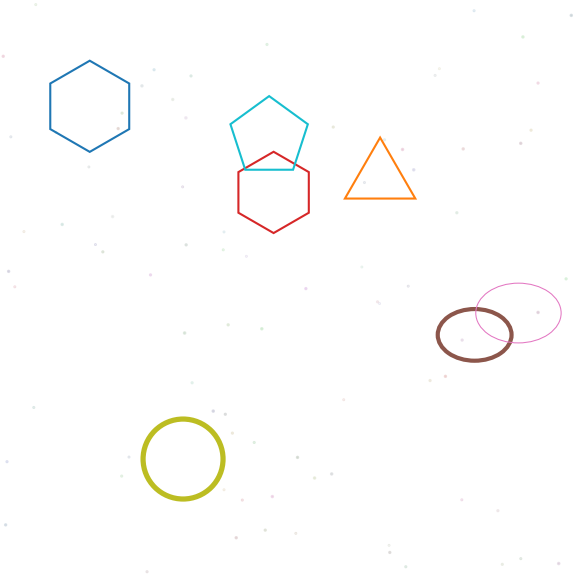[{"shape": "hexagon", "thickness": 1, "radius": 0.39, "center": [0.155, 0.815]}, {"shape": "triangle", "thickness": 1, "radius": 0.35, "center": [0.658, 0.691]}, {"shape": "hexagon", "thickness": 1, "radius": 0.35, "center": [0.474, 0.666]}, {"shape": "oval", "thickness": 2, "radius": 0.32, "center": [0.822, 0.419]}, {"shape": "oval", "thickness": 0.5, "radius": 0.37, "center": [0.898, 0.457]}, {"shape": "circle", "thickness": 2.5, "radius": 0.35, "center": [0.317, 0.204]}, {"shape": "pentagon", "thickness": 1, "radius": 0.35, "center": [0.466, 0.762]}]